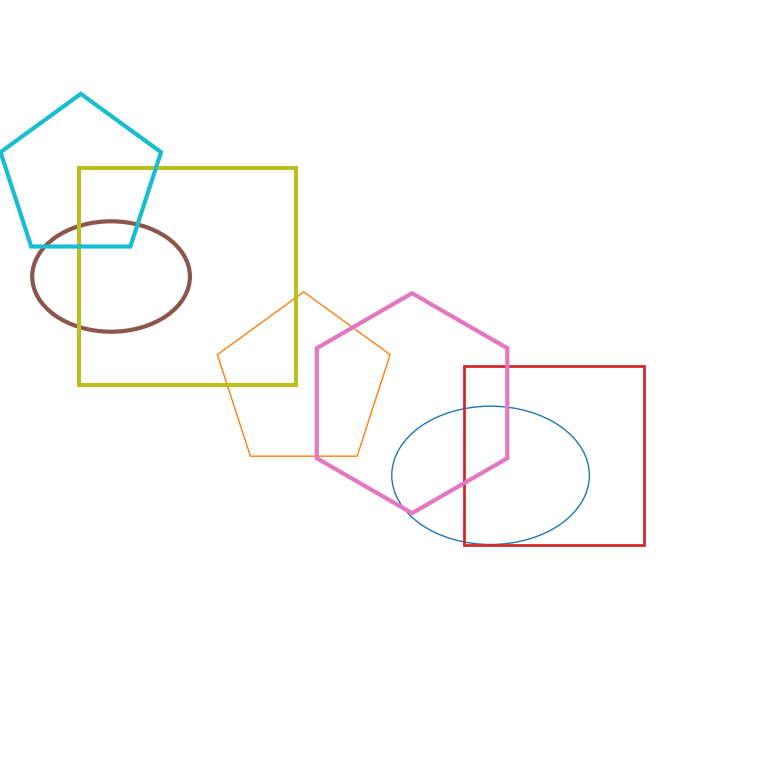[{"shape": "oval", "thickness": 0.5, "radius": 0.64, "center": [0.637, 0.383]}, {"shape": "pentagon", "thickness": 0.5, "radius": 0.59, "center": [0.394, 0.503]}, {"shape": "square", "thickness": 1, "radius": 0.58, "center": [0.719, 0.408]}, {"shape": "oval", "thickness": 1.5, "radius": 0.51, "center": [0.144, 0.641]}, {"shape": "hexagon", "thickness": 1.5, "radius": 0.71, "center": [0.535, 0.476]}, {"shape": "square", "thickness": 1.5, "radius": 0.7, "center": [0.244, 0.64]}, {"shape": "pentagon", "thickness": 1.5, "radius": 0.55, "center": [0.105, 0.769]}]